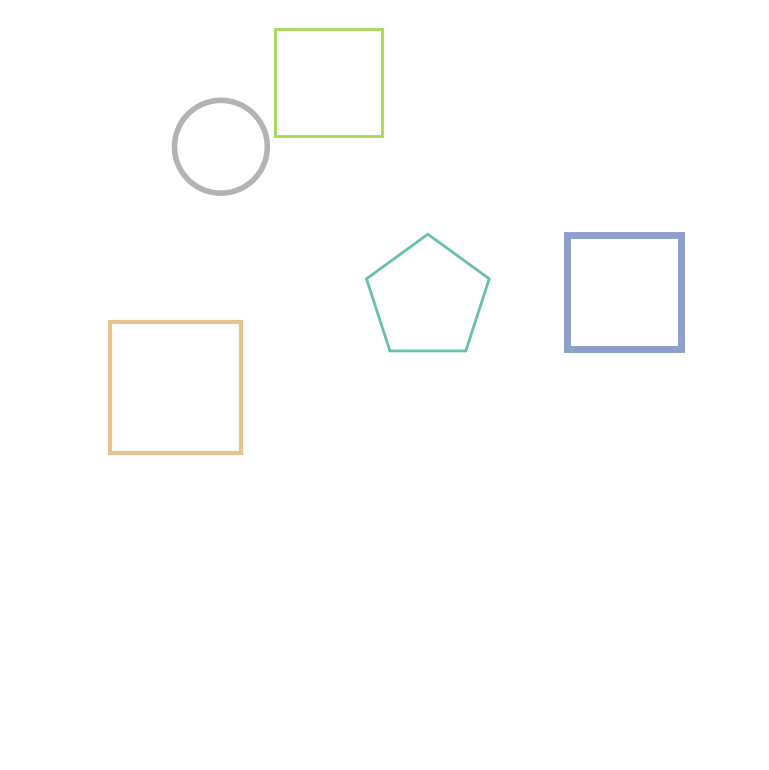[{"shape": "pentagon", "thickness": 1, "radius": 0.42, "center": [0.556, 0.612]}, {"shape": "square", "thickness": 2.5, "radius": 0.37, "center": [0.81, 0.62]}, {"shape": "square", "thickness": 1, "radius": 0.35, "center": [0.427, 0.893]}, {"shape": "square", "thickness": 1.5, "radius": 0.43, "center": [0.228, 0.497]}, {"shape": "circle", "thickness": 2, "radius": 0.3, "center": [0.287, 0.809]}]